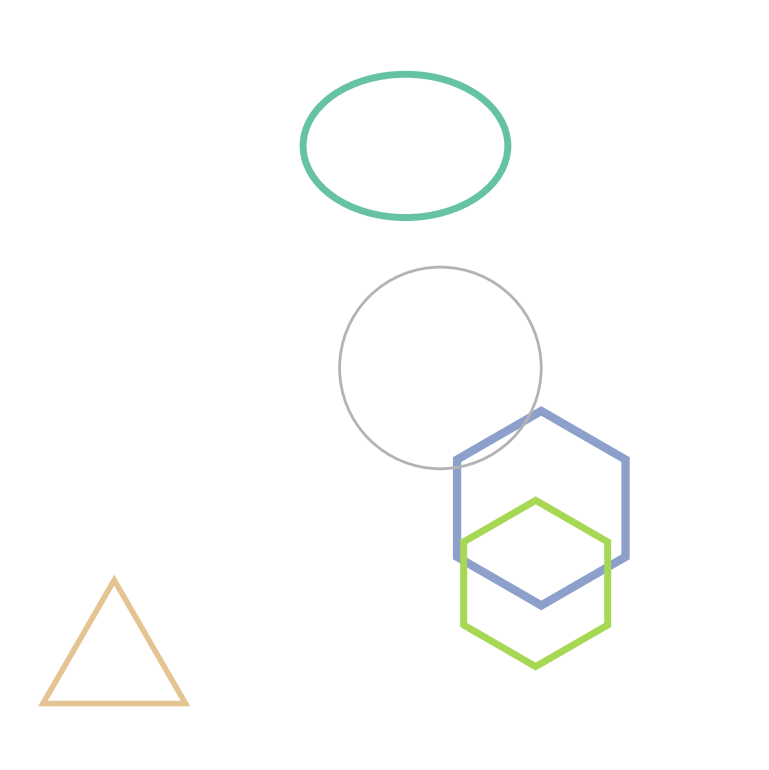[{"shape": "oval", "thickness": 2.5, "radius": 0.66, "center": [0.527, 0.81]}, {"shape": "hexagon", "thickness": 3, "radius": 0.63, "center": [0.703, 0.34]}, {"shape": "hexagon", "thickness": 2.5, "radius": 0.54, "center": [0.696, 0.242]}, {"shape": "triangle", "thickness": 2, "radius": 0.53, "center": [0.148, 0.14]}, {"shape": "circle", "thickness": 1, "radius": 0.65, "center": [0.572, 0.522]}]